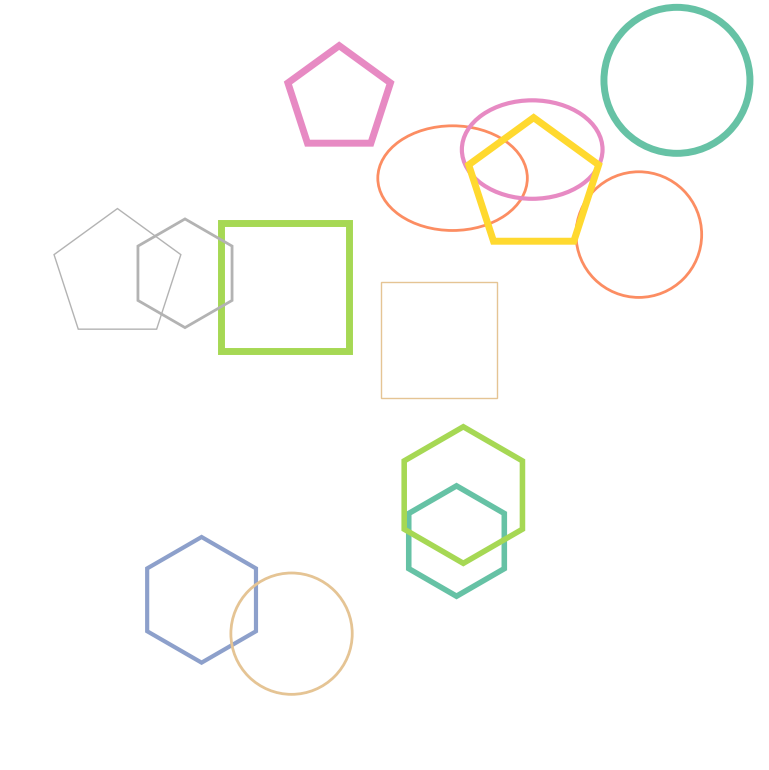[{"shape": "circle", "thickness": 2.5, "radius": 0.47, "center": [0.879, 0.896]}, {"shape": "hexagon", "thickness": 2, "radius": 0.36, "center": [0.593, 0.297]}, {"shape": "oval", "thickness": 1, "radius": 0.49, "center": [0.588, 0.769]}, {"shape": "circle", "thickness": 1, "radius": 0.41, "center": [0.83, 0.695]}, {"shape": "hexagon", "thickness": 1.5, "radius": 0.41, "center": [0.262, 0.221]}, {"shape": "pentagon", "thickness": 2.5, "radius": 0.35, "center": [0.44, 0.871]}, {"shape": "oval", "thickness": 1.5, "radius": 0.46, "center": [0.691, 0.806]}, {"shape": "hexagon", "thickness": 2, "radius": 0.44, "center": [0.602, 0.357]}, {"shape": "square", "thickness": 2.5, "radius": 0.42, "center": [0.37, 0.628]}, {"shape": "pentagon", "thickness": 2.5, "radius": 0.44, "center": [0.693, 0.759]}, {"shape": "circle", "thickness": 1, "radius": 0.39, "center": [0.379, 0.177]}, {"shape": "square", "thickness": 0.5, "radius": 0.37, "center": [0.57, 0.558]}, {"shape": "hexagon", "thickness": 1, "radius": 0.35, "center": [0.24, 0.645]}, {"shape": "pentagon", "thickness": 0.5, "radius": 0.43, "center": [0.153, 0.643]}]